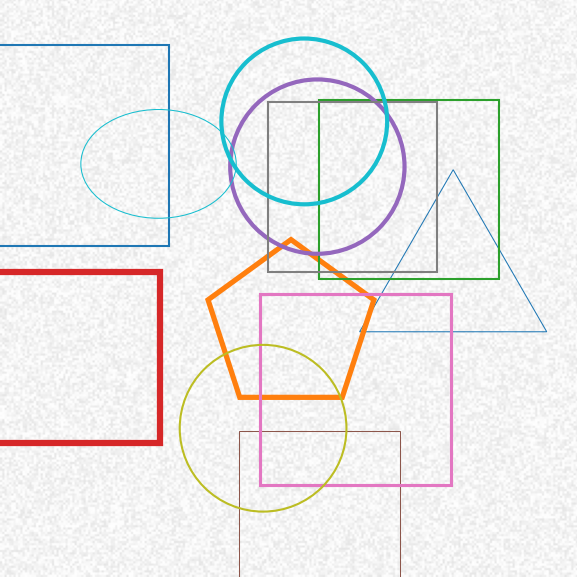[{"shape": "triangle", "thickness": 0.5, "radius": 0.94, "center": [0.785, 0.518]}, {"shape": "square", "thickness": 1, "radius": 0.87, "center": [0.119, 0.747]}, {"shape": "pentagon", "thickness": 2.5, "radius": 0.75, "center": [0.504, 0.433]}, {"shape": "square", "thickness": 1, "radius": 0.78, "center": [0.709, 0.671]}, {"shape": "square", "thickness": 3, "radius": 0.74, "center": [0.13, 0.379]}, {"shape": "circle", "thickness": 2, "radius": 0.75, "center": [0.55, 0.711]}, {"shape": "square", "thickness": 0.5, "radius": 0.7, "center": [0.553, 0.113]}, {"shape": "square", "thickness": 1.5, "radius": 0.83, "center": [0.615, 0.324]}, {"shape": "square", "thickness": 1, "radius": 0.73, "center": [0.61, 0.675]}, {"shape": "circle", "thickness": 1, "radius": 0.72, "center": [0.456, 0.258]}, {"shape": "circle", "thickness": 2, "radius": 0.72, "center": [0.527, 0.789]}, {"shape": "oval", "thickness": 0.5, "radius": 0.67, "center": [0.275, 0.715]}]